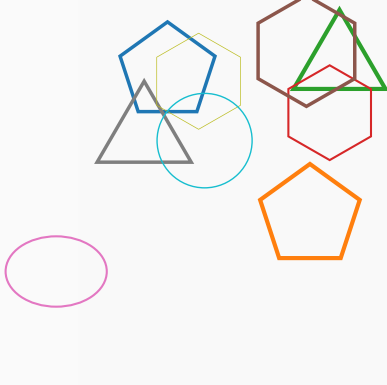[{"shape": "pentagon", "thickness": 2.5, "radius": 0.64, "center": [0.432, 0.814]}, {"shape": "pentagon", "thickness": 3, "radius": 0.68, "center": [0.8, 0.439]}, {"shape": "triangle", "thickness": 3, "radius": 0.68, "center": [0.876, 0.838]}, {"shape": "hexagon", "thickness": 1.5, "radius": 0.62, "center": [0.851, 0.707]}, {"shape": "hexagon", "thickness": 2.5, "radius": 0.72, "center": [0.791, 0.868]}, {"shape": "oval", "thickness": 1.5, "radius": 0.65, "center": [0.145, 0.295]}, {"shape": "triangle", "thickness": 2.5, "radius": 0.7, "center": [0.372, 0.649]}, {"shape": "hexagon", "thickness": 0.5, "radius": 0.62, "center": [0.513, 0.789]}, {"shape": "circle", "thickness": 1, "radius": 0.61, "center": [0.528, 0.635]}]